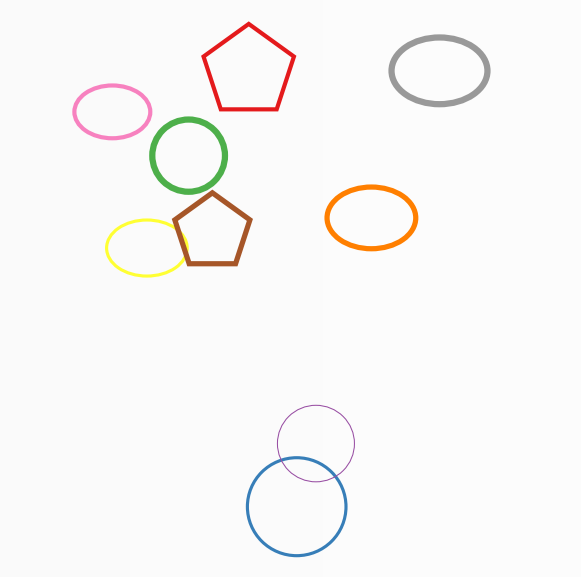[{"shape": "pentagon", "thickness": 2, "radius": 0.41, "center": [0.428, 0.876]}, {"shape": "circle", "thickness": 1.5, "radius": 0.42, "center": [0.51, 0.122]}, {"shape": "circle", "thickness": 3, "radius": 0.31, "center": [0.325, 0.73]}, {"shape": "circle", "thickness": 0.5, "radius": 0.33, "center": [0.544, 0.231]}, {"shape": "oval", "thickness": 2.5, "radius": 0.38, "center": [0.639, 0.622]}, {"shape": "oval", "thickness": 1.5, "radius": 0.35, "center": [0.253, 0.57]}, {"shape": "pentagon", "thickness": 2.5, "radius": 0.34, "center": [0.365, 0.597]}, {"shape": "oval", "thickness": 2, "radius": 0.33, "center": [0.193, 0.805]}, {"shape": "oval", "thickness": 3, "radius": 0.41, "center": [0.756, 0.876]}]